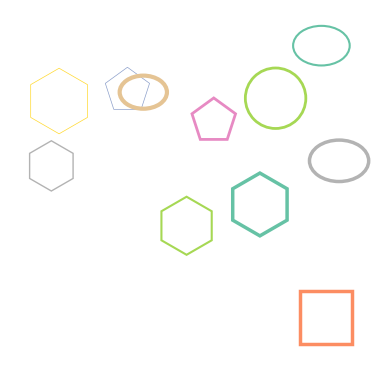[{"shape": "hexagon", "thickness": 2.5, "radius": 0.41, "center": [0.675, 0.469]}, {"shape": "oval", "thickness": 1.5, "radius": 0.37, "center": [0.835, 0.881]}, {"shape": "square", "thickness": 2.5, "radius": 0.34, "center": [0.847, 0.175]}, {"shape": "pentagon", "thickness": 0.5, "radius": 0.3, "center": [0.331, 0.765]}, {"shape": "pentagon", "thickness": 2, "radius": 0.3, "center": [0.555, 0.686]}, {"shape": "circle", "thickness": 2, "radius": 0.39, "center": [0.716, 0.745]}, {"shape": "hexagon", "thickness": 1.5, "radius": 0.38, "center": [0.485, 0.414]}, {"shape": "hexagon", "thickness": 0.5, "radius": 0.43, "center": [0.153, 0.738]}, {"shape": "oval", "thickness": 3, "radius": 0.31, "center": [0.372, 0.761]}, {"shape": "hexagon", "thickness": 1, "radius": 0.33, "center": [0.133, 0.569]}, {"shape": "oval", "thickness": 2.5, "radius": 0.38, "center": [0.881, 0.582]}]